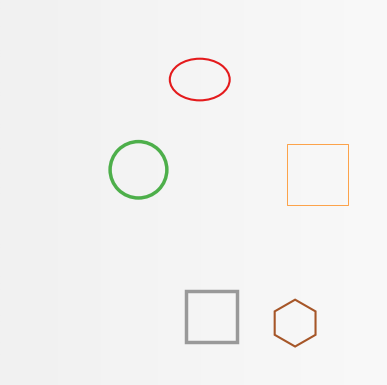[{"shape": "oval", "thickness": 1.5, "radius": 0.39, "center": [0.515, 0.793]}, {"shape": "circle", "thickness": 2.5, "radius": 0.37, "center": [0.357, 0.559]}, {"shape": "square", "thickness": 0.5, "radius": 0.4, "center": [0.819, 0.547]}, {"shape": "hexagon", "thickness": 1.5, "radius": 0.3, "center": [0.762, 0.161]}, {"shape": "square", "thickness": 2.5, "radius": 0.33, "center": [0.546, 0.178]}]